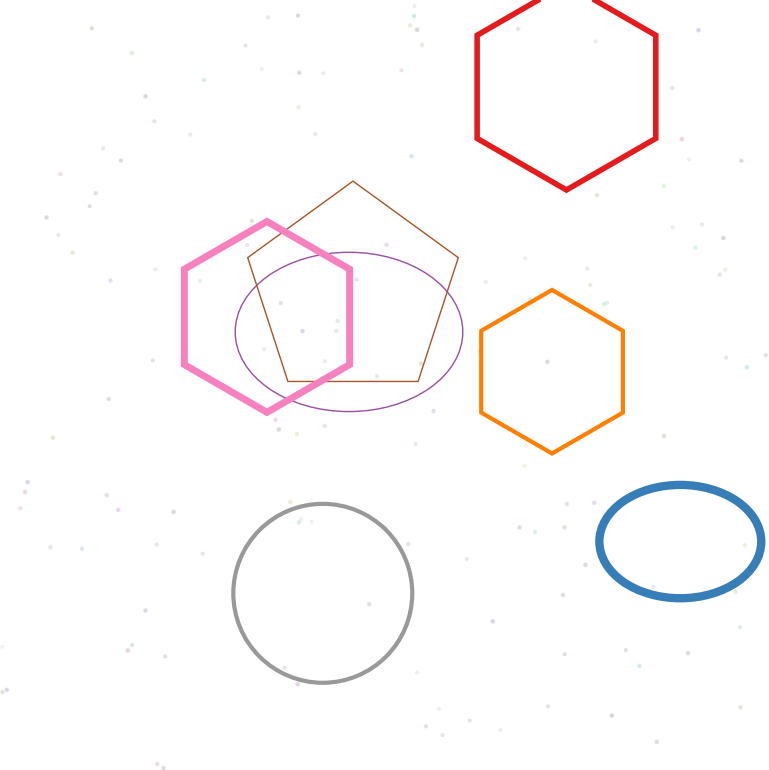[{"shape": "hexagon", "thickness": 2, "radius": 0.67, "center": [0.736, 0.887]}, {"shape": "oval", "thickness": 3, "radius": 0.53, "center": [0.884, 0.297]}, {"shape": "oval", "thickness": 0.5, "radius": 0.74, "center": [0.453, 0.569]}, {"shape": "hexagon", "thickness": 1.5, "radius": 0.53, "center": [0.717, 0.517]}, {"shape": "pentagon", "thickness": 0.5, "radius": 0.72, "center": [0.458, 0.621]}, {"shape": "hexagon", "thickness": 2.5, "radius": 0.62, "center": [0.347, 0.588]}, {"shape": "circle", "thickness": 1.5, "radius": 0.58, "center": [0.419, 0.229]}]